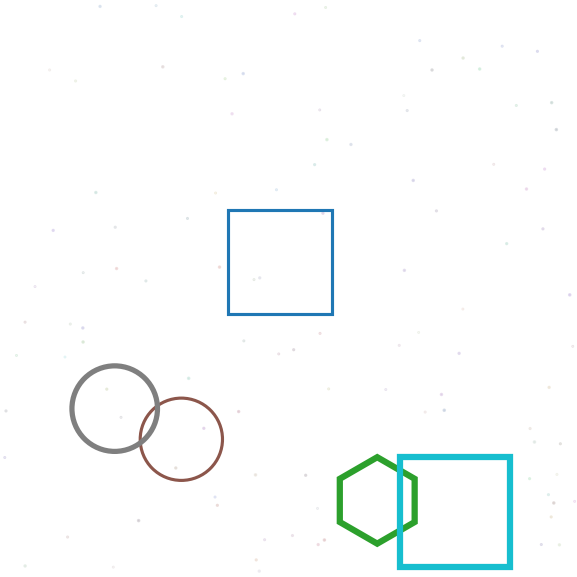[{"shape": "square", "thickness": 1.5, "radius": 0.45, "center": [0.484, 0.546]}, {"shape": "hexagon", "thickness": 3, "radius": 0.37, "center": [0.653, 0.133]}, {"shape": "circle", "thickness": 1.5, "radius": 0.36, "center": [0.314, 0.239]}, {"shape": "circle", "thickness": 2.5, "radius": 0.37, "center": [0.199, 0.292]}, {"shape": "square", "thickness": 3, "radius": 0.48, "center": [0.788, 0.113]}]